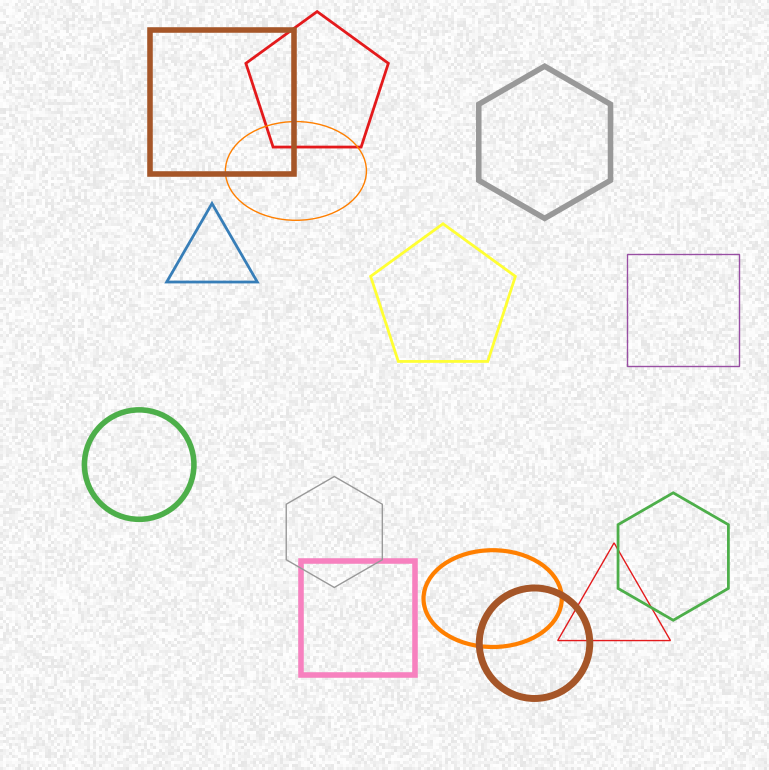[{"shape": "triangle", "thickness": 0.5, "radius": 0.42, "center": [0.798, 0.21]}, {"shape": "pentagon", "thickness": 1, "radius": 0.49, "center": [0.412, 0.888]}, {"shape": "triangle", "thickness": 1, "radius": 0.34, "center": [0.275, 0.668]}, {"shape": "hexagon", "thickness": 1, "radius": 0.41, "center": [0.874, 0.277]}, {"shape": "circle", "thickness": 2, "radius": 0.36, "center": [0.181, 0.397]}, {"shape": "square", "thickness": 0.5, "radius": 0.36, "center": [0.887, 0.598]}, {"shape": "oval", "thickness": 0.5, "radius": 0.46, "center": [0.384, 0.778]}, {"shape": "oval", "thickness": 1.5, "radius": 0.45, "center": [0.64, 0.223]}, {"shape": "pentagon", "thickness": 1, "radius": 0.49, "center": [0.575, 0.611]}, {"shape": "circle", "thickness": 2.5, "radius": 0.36, "center": [0.694, 0.165]}, {"shape": "square", "thickness": 2, "radius": 0.47, "center": [0.288, 0.867]}, {"shape": "square", "thickness": 2, "radius": 0.37, "center": [0.465, 0.197]}, {"shape": "hexagon", "thickness": 0.5, "radius": 0.36, "center": [0.434, 0.309]}, {"shape": "hexagon", "thickness": 2, "radius": 0.49, "center": [0.707, 0.815]}]